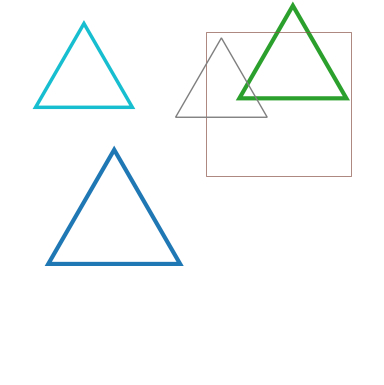[{"shape": "triangle", "thickness": 3, "radius": 0.99, "center": [0.297, 0.413]}, {"shape": "triangle", "thickness": 3, "radius": 0.8, "center": [0.761, 0.825]}, {"shape": "square", "thickness": 0.5, "radius": 0.94, "center": [0.724, 0.73]}, {"shape": "triangle", "thickness": 1, "radius": 0.69, "center": [0.575, 0.764]}, {"shape": "triangle", "thickness": 2.5, "radius": 0.73, "center": [0.218, 0.794]}]